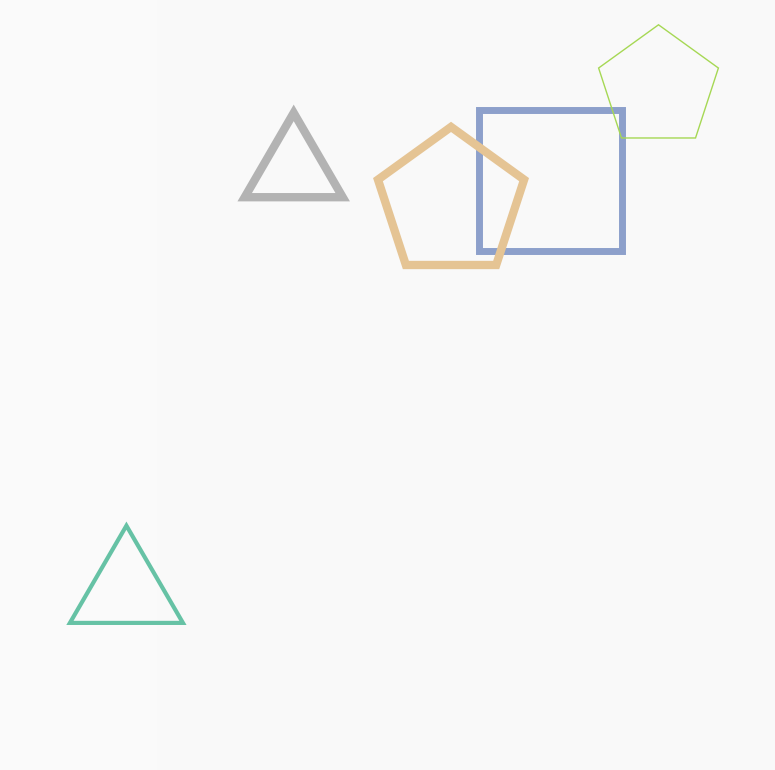[{"shape": "triangle", "thickness": 1.5, "radius": 0.42, "center": [0.163, 0.233]}, {"shape": "square", "thickness": 2.5, "radius": 0.46, "center": [0.71, 0.766]}, {"shape": "pentagon", "thickness": 0.5, "radius": 0.41, "center": [0.85, 0.887]}, {"shape": "pentagon", "thickness": 3, "radius": 0.5, "center": [0.582, 0.736]}, {"shape": "triangle", "thickness": 3, "radius": 0.37, "center": [0.379, 0.78]}]